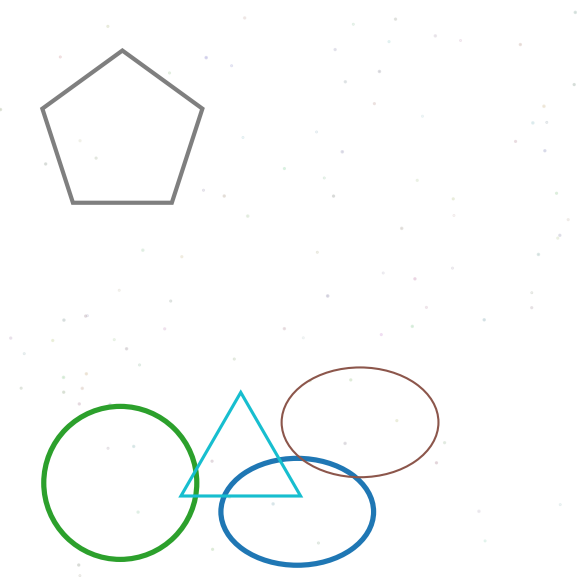[{"shape": "oval", "thickness": 2.5, "radius": 0.66, "center": [0.515, 0.113]}, {"shape": "circle", "thickness": 2.5, "radius": 0.66, "center": [0.208, 0.163]}, {"shape": "oval", "thickness": 1, "radius": 0.68, "center": [0.623, 0.268]}, {"shape": "pentagon", "thickness": 2, "radius": 0.73, "center": [0.212, 0.766]}, {"shape": "triangle", "thickness": 1.5, "radius": 0.6, "center": [0.417, 0.2]}]